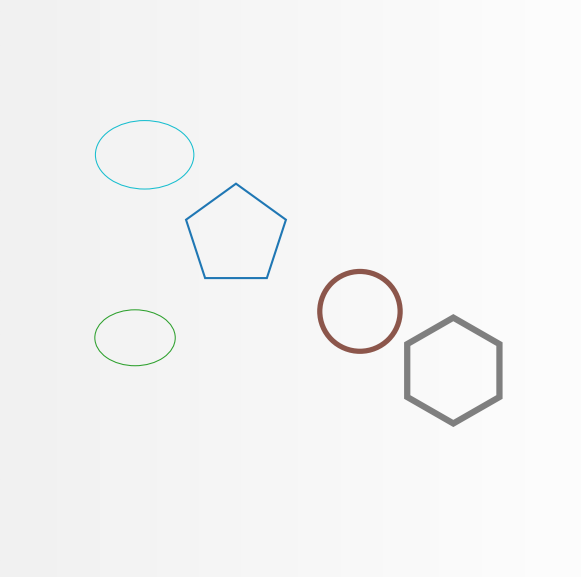[{"shape": "pentagon", "thickness": 1, "radius": 0.45, "center": [0.406, 0.591]}, {"shape": "oval", "thickness": 0.5, "radius": 0.35, "center": [0.232, 0.414]}, {"shape": "circle", "thickness": 2.5, "radius": 0.35, "center": [0.619, 0.46]}, {"shape": "hexagon", "thickness": 3, "radius": 0.46, "center": [0.78, 0.357]}, {"shape": "oval", "thickness": 0.5, "radius": 0.42, "center": [0.249, 0.731]}]